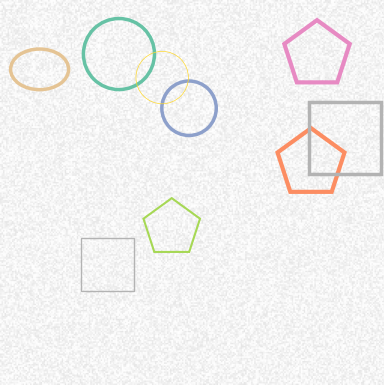[{"shape": "circle", "thickness": 2.5, "radius": 0.46, "center": [0.309, 0.86]}, {"shape": "pentagon", "thickness": 3, "radius": 0.46, "center": [0.808, 0.576]}, {"shape": "circle", "thickness": 2.5, "radius": 0.35, "center": [0.491, 0.719]}, {"shape": "pentagon", "thickness": 3, "radius": 0.45, "center": [0.823, 0.858]}, {"shape": "pentagon", "thickness": 1.5, "radius": 0.39, "center": [0.446, 0.408]}, {"shape": "circle", "thickness": 0.5, "radius": 0.34, "center": [0.421, 0.799]}, {"shape": "oval", "thickness": 2.5, "radius": 0.38, "center": [0.103, 0.82]}, {"shape": "square", "thickness": 1, "radius": 0.34, "center": [0.279, 0.313]}, {"shape": "square", "thickness": 2.5, "radius": 0.47, "center": [0.897, 0.641]}]